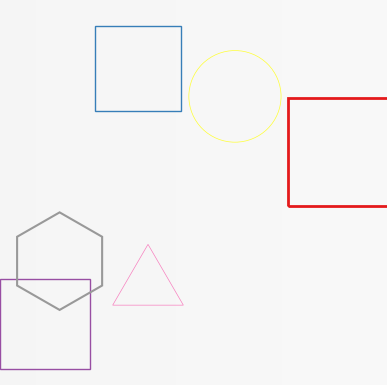[{"shape": "square", "thickness": 2, "radius": 0.7, "center": [0.884, 0.604]}, {"shape": "square", "thickness": 1, "radius": 0.55, "center": [0.356, 0.822]}, {"shape": "square", "thickness": 1, "radius": 0.58, "center": [0.115, 0.159]}, {"shape": "circle", "thickness": 0.5, "radius": 0.59, "center": [0.606, 0.75]}, {"shape": "triangle", "thickness": 0.5, "radius": 0.53, "center": [0.382, 0.26]}, {"shape": "hexagon", "thickness": 1.5, "radius": 0.63, "center": [0.154, 0.322]}]